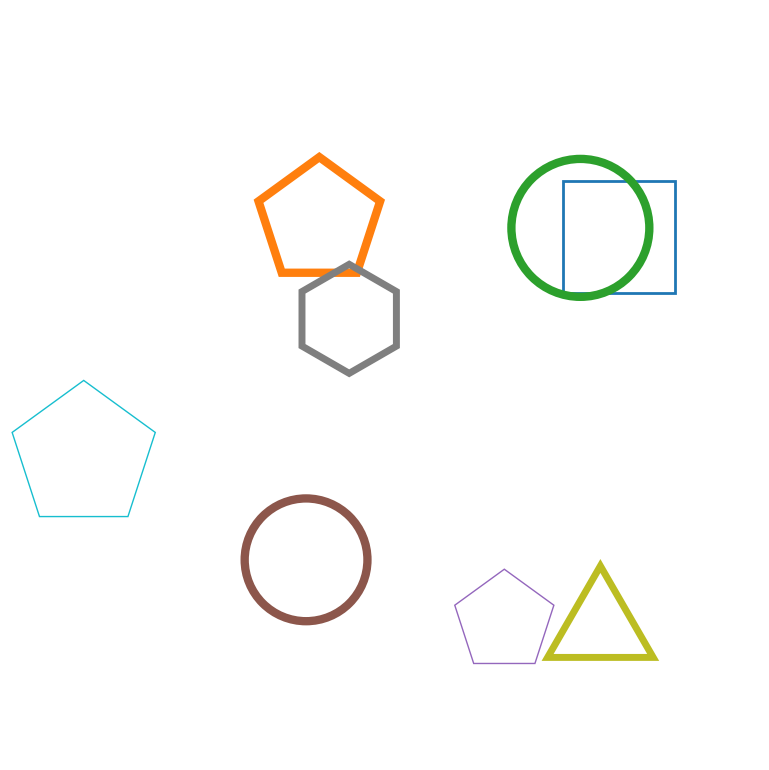[{"shape": "square", "thickness": 1, "radius": 0.36, "center": [0.804, 0.693]}, {"shape": "pentagon", "thickness": 3, "radius": 0.42, "center": [0.415, 0.713]}, {"shape": "circle", "thickness": 3, "radius": 0.45, "center": [0.754, 0.704]}, {"shape": "pentagon", "thickness": 0.5, "radius": 0.34, "center": [0.655, 0.193]}, {"shape": "circle", "thickness": 3, "radius": 0.4, "center": [0.397, 0.273]}, {"shape": "hexagon", "thickness": 2.5, "radius": 0.35, "center": [0.454, 0.586]}, {"shape": "triangle", "thickness": 2.5, "radius": 0.4, "center": [0.78, 0.186]}, {"shape": "pentagon", "thickness": 0.5, "radius": 0.49, "center": [0.109, 0.408]}]